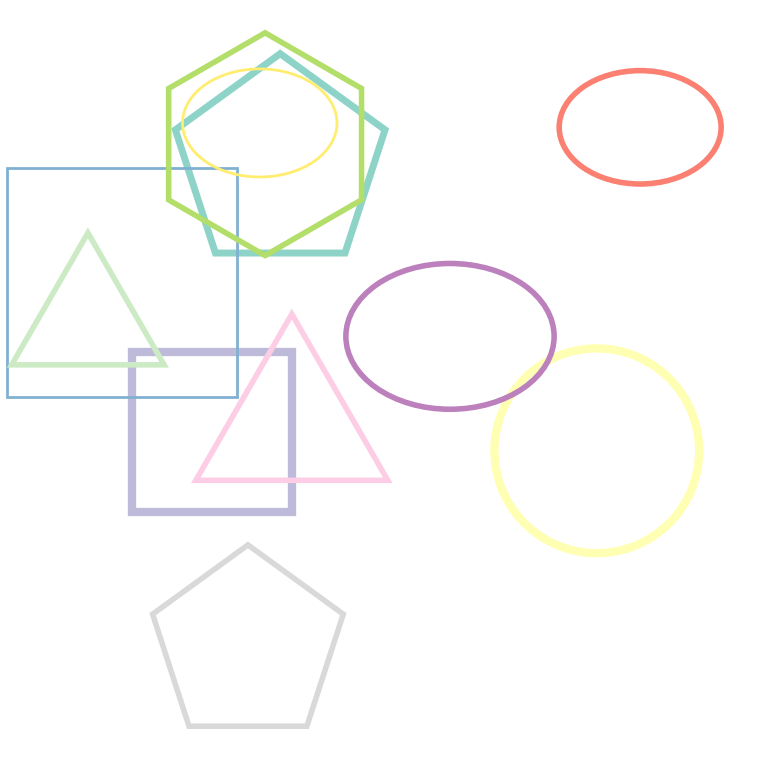[{"shape": "pentagon", "thickness": 2.5, "radius": 0.72, "center": [0.364, 0.787]}, {"shape": "circle", "thickness": 3, "radius": 0.66, "center": [0.775, 0.415]}, {"shape": "square", "thickness": 3, "radius": 0.52, "center": [0.275, 0.439]}, {"shape": "oval", "thickness": 2, "radius": 0.53, "center": [0.831, 0.835]}, {"shape": "square", "thickness": 1, "radius": 0.74, "center": [0.158, 0.633]}, {"shape": "hexagon", "thickness": 2, "radius": 0.72, "center": [0.344, 0.813]}, {"shape": "triangle", "thickness": 2, "radius": 0.72, "center": [0.379, 0.448]}, {"shape": "pentagon", "thickness": 2, "radius": 0.65, "center": [0.322, 0.162]}, {"shape": "oval", "thickness": 2, "radius": 0.68, "center": [0.584, 0.563]}, {"shape": "triangle", "thickness": 2, "radius": 0.57, "center": [0.114, 0.583]}, {"shape": "oval", "thickness": 1, "radius": 0.5, "center": [0.337, 0.84]}]